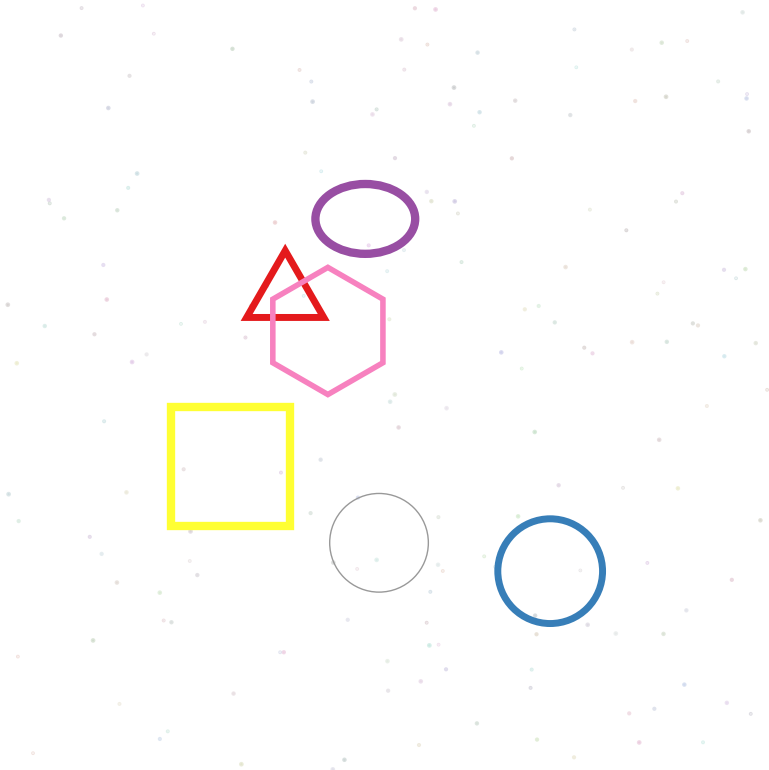[{"shape": "triangle", "thickness": 2.5, "radius": 0.29, "center": [0.37, 0.617]}, {"shape": "circle", "thickness": 2.5, "radius": 0.34, "center": [0.715, 0.258]}, {"shape": "oval", "thickness": 3, "radius": 0.32, "center": [0.474, 0.716]}, {"shape": "square", "thickness": 3, "radius": 0.39, "center": [0.299, 0.394]}, {"shape": "hexagon", "thickness": 2, "radius": 0.41, "center": [0.426, 0.57]}, {"shape": "circle", "thickness": 0.5, "radius": 0.32, "center": [0.492, 0.295]}]